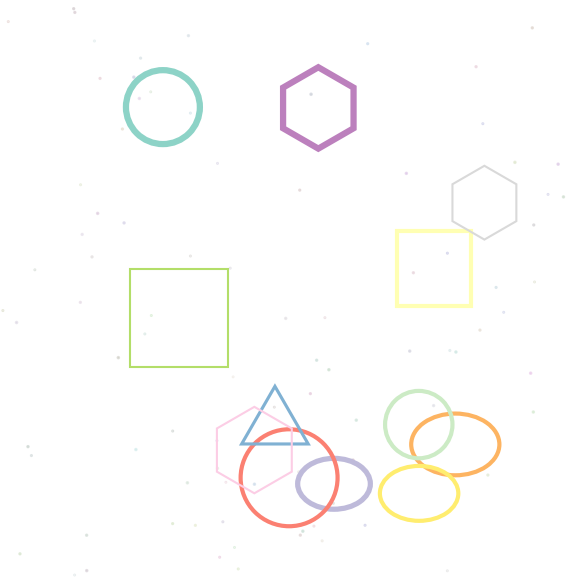[{"shape": "circle", "thickness": 3, "radius": 0.32, "center": [0.282, 0.814]}, {"shape": "square", "thickness": 2, "radius": 0.32, "center": [0.752, 0.534]}, {"shape": "oval", "thickness": 2.5, "radius": 0.31, "center": [0.578, 0.161]}, {"shape": "circle", "thickness": 2, "radius": 0.42, "center": [0.501, 0.172]}, {"shape": "triangle", "thickness": 1.5, "radius": 0.33, "center": [0.476, 0.264]}, {"shape": "oval", "thickness": 2, "radius": 0.38, "center": [0.788, 0.23]}, {"shape": "square", "thickness": 1, "radius": 0.42, "center": [0.309, 0.449]}, {"shape": "hexagon", "thickness": 1, "radius": 0.37, "center": [0.44, 0.22]}, {"shape": "hexagon", "thickness": 1, "radius": 0.32, "center": [0.839, 0.648]}, {"shape": "hexagon", "thickness": 3, "radius": 0.35, "center": [0.551, 0.812]}, {"shape": "circle", "thickness": 2, "radius": 0.29, "center": [0.725, 0.264]}, {"shape": "oval", "thickness": 2, "radius": 0.34, "center": [0.726, 0.145]}]